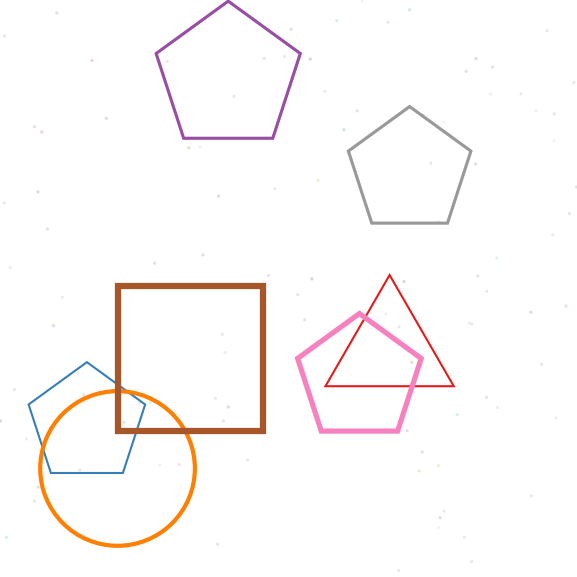[{"shape": "triangle", "thickness": 1, "radius": 0.64, "center": [0.675, 0.395]}, {"shape": "pentagon", "thickness": 1, "radius": 0.53, "center": [0.15, 0.266]}, {"shape": "pentagon", "thickness": 1.5, "radius": 0.66, "center": [0.395, 0.866]}, {"shape": "circle", "thickness": 2, "radius": 0.67, "center": [0.204, 0.188]}, {"shape": "square", "thickness": 3, "radius": 0.63, "center": [0.33, 0.378]}, {"shape": "pentagon", "thickness": 2.5, "radius": 0.56, "center": [0.622, 0.344]}, {"shape": "pentagon", "thickness": 1.5, "radius": 0.56, "center": [0.709, 0.703]}]